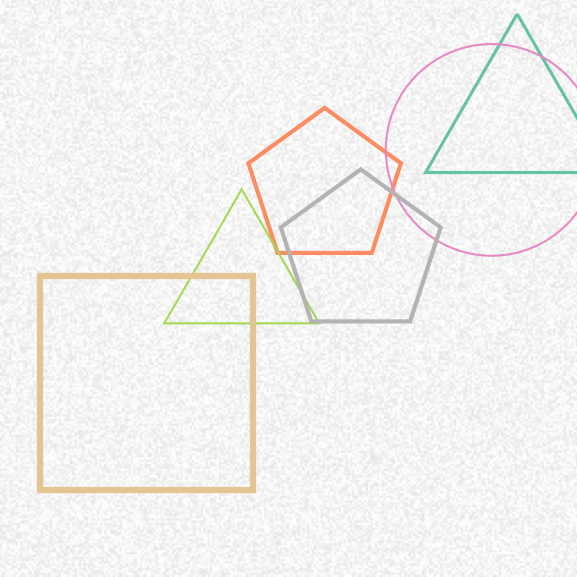[{"shape": "triangle", "thickness": 1.5, "radius": 0.92, "center": [0.896, 0.792]}, {"shape": "pentagon", "thickness": 2, "radius": 0.69, "center": [0.562, 0.674]}, {"shape": "circle", "thickness": 1, "radius": 0.92, "center": [0.851, 0.74]}, {"shape": "triangle", "thickness": 1, "radius": 0.77, "center": [0.419, 0.517]}, {"shape": "square", "thickness": 3, "radius": 0.92, "center": [0.254, 0.336]}, {"shape": "pentagon", "thickness": 2, "radius": 0.73, "center": [0.625, 0.56]}]